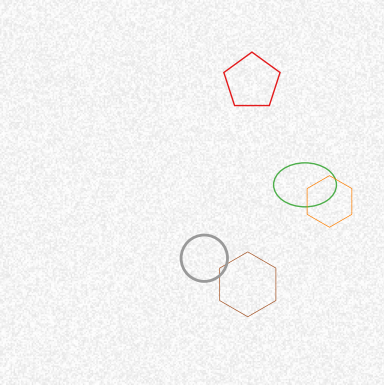[{"shape": "pentagon", "thickness": 1, "radius": 0.38, "center": [0.654, 0.788]}, {"shape": "oval", "thickness": 1, "radius": 0.41, "center": [0.792, 0.52]}, {"shape": "hexagon", "thickness": 0.5, "radius": 0.34, "center": [0.856, 0.477]}, {"shape": "hexagon", "thickness": 0.5, "radius": 0.42, "center": [0.644, 0.262]}, {"shape": "circle", "thickness": 2, "radius": 0.3, "center": [0.531, 0.329]}]